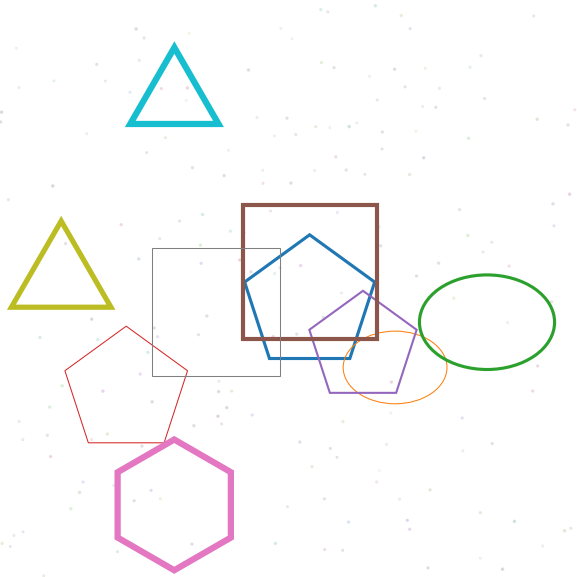[{"shape": "pentagon", "thickness": 1.5, "radius": 0.59, "center": [0.536, 0.474]}, {"shape": "oval", "thickness": 0.5, "radius": 0.45, "center": [0.684, 0.363]}, {"shape": "oval", "thickness": 1.5, "radius": 0.59, "center": [0.843, 0.441]}, {"shape": "pentagon", "thickness": 0.5, "radius": 0.56, "center": [0.219, 0.323]}, {"shape": "pentagon", "thickness": 1, "radius": 0.49, "center": [0.629, 0.398]}, {"shape": "square", "thickness": 2, "radius": 0.58, "center": [0.537, 0.528]}, {"shape": "hexagon", "thickness": 3, "radius": 0.57, "center": [0.302, 0.125]}, {"shape": "square", "thickness": 0.5, "radius": 0.55, "center": [0.374, 0.459]}, {"shape": "triangle", "thickness": 2.5, "radius": 0.5, "center": [0.106, 0.517]}, {"shape": "triangle", "thickness": 3, "radius": 0.44, "center": [0.302, 0.829]}]